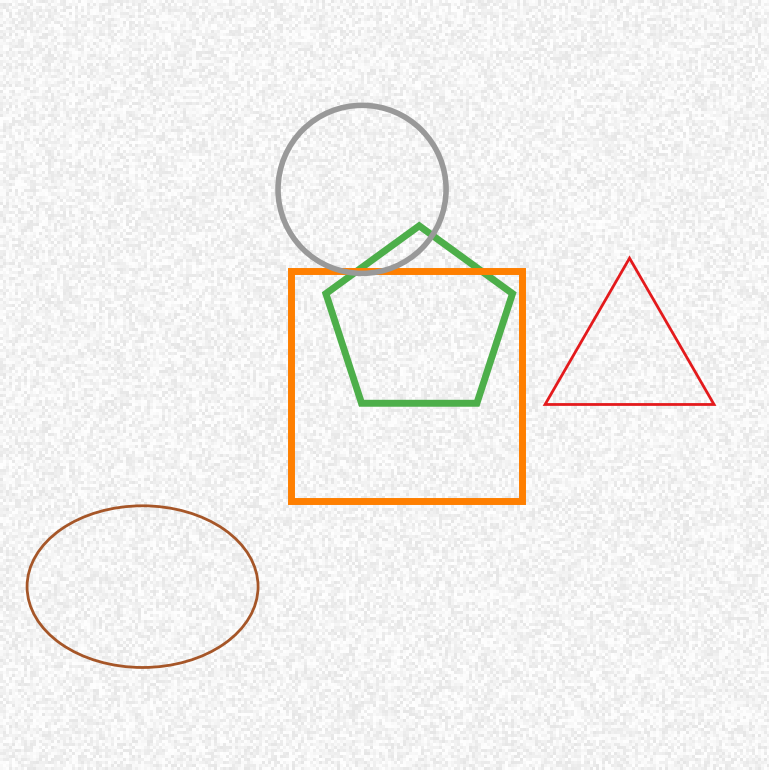[{"shape": "triangle", "thickness": 1, "radius": 0.63, "center": [0.818, 0.538]}, {"shape": "pentagon", "thickness": 2.5, "radius": 0.64, "center": [0.544, 0.579]}, {"shape": "square", "thickness": 2.5, "radius": 0.75, "center": [0.528, 0.499]}, {"shape": "oval", "thickness": 1, "radius": 0.75, "center": [0.185, 0.238]}, {"shape": "circle", "thickness": 2, "radius": 0.55, "center": [0.47, 0.754]}]